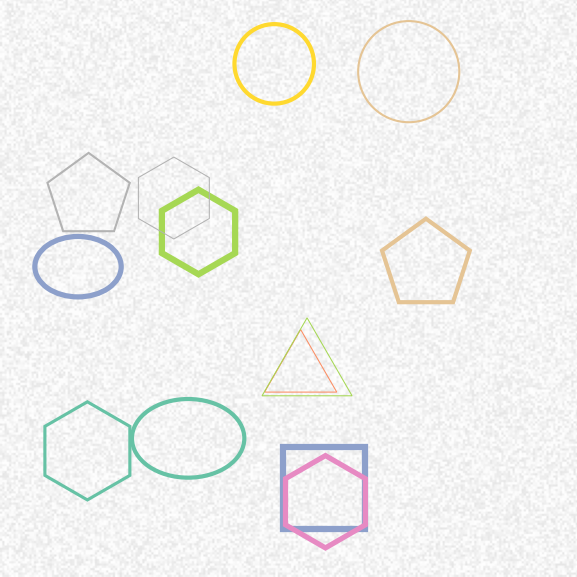[{"shape": "hexagon", "thickness": 1.5, "radius": 0.42, "center": [0.151, 0.218]}, {"shape": "oval", "thickness": 2, "radius": 0.49, "center": [0.326, 0.24]}, {"shape": "triangle", "thickness": 0.5, "radius": 0.36, "center": [0.521, 0.356]}, {"shape": "oval", "thickness": 2.5, "radius": 0.37, "center": [0.135, 0.537]}, {"shape": "square", "thickness": 3, "radius": 0.36, "center": [0.561, 0.154]}, {"shape": "hexagon", "thickness": 2.5, "radius": 0.4, "center": [0.564, 0.13]}, {"shape": "triangle", "thickness": 0.5, "radius": 0.45, "center": [0.532, 0.359]}, {"shape": "hexagon", "thickness": 3, "radius": 0.37, "center": [0.344, 0.597]}, {"shape": "circle", "thickness": 2, "radius": 0.34, "center": [0.475, 0.889]}, {"shape": "circle", "thickness": 1, "radius": 0.44, "center": [0.708, 0.875]}, {"shape": "pentagon", "thickness": 2, "radius": 0.4, "center": [0.738, 0.541]}, {"shape": "hexagon", "thickness": 0.5, "radius": 0.35, "center": [0.301, 0.656]}, {"shape": "pentagon", "thickness": 1, "radius": 0.37, "center": [0.153, 0.659]}]